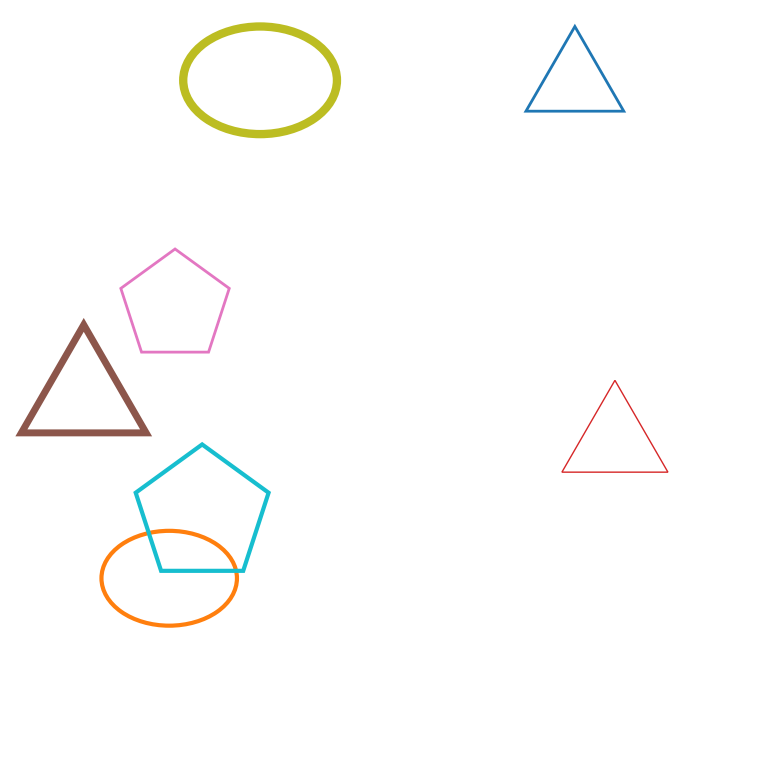[{"shape": "triangle", "thickness": 1, "radius": 0.37, "center": [0.747, 0.892]}, {"shape": "oval", "thickness": 1.5, "radius": 0.44, "center": [0.22, 0.249]}, {"shape": "triangle", "thickness": 0.5, "radius": 0.4, "center": [0.799, 0.427]}, {"shape": "triangle", "thickness": 2.5, "radius": 0.47, "center": [0.109, 0.485]}, {"shape": "pentagon", "thickness": 1, "radius": 0.37, "center": [0.227, 0.603]}, {"shape": "oval", "thickness": 3, "radius": 0.5, "center": [0.338, 0.896]}, {"shape": "pentagon", "thickness": 1.5, "radius": 0.45, "center": [0.263, 0.332]}]